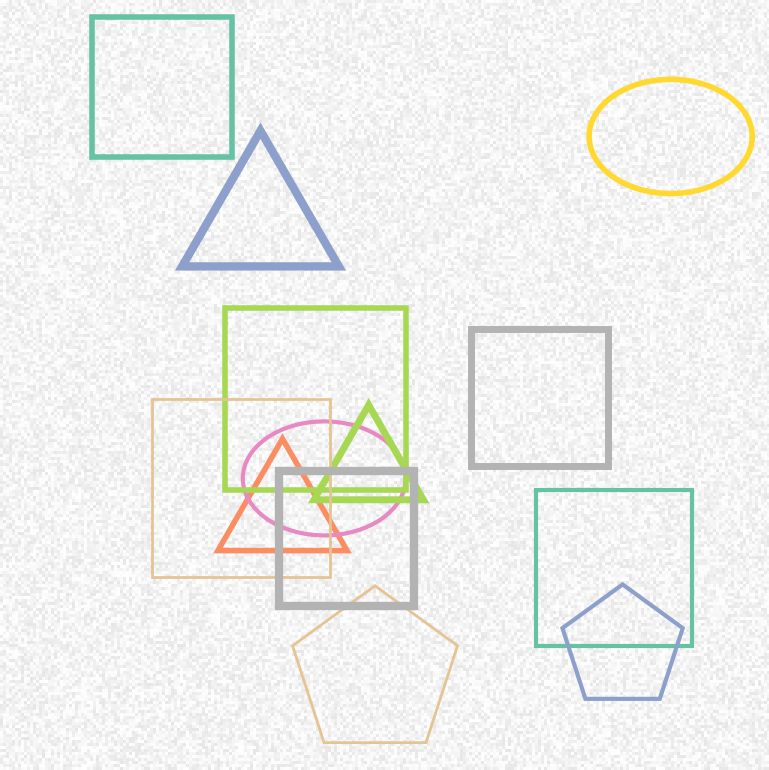[{"shape": "square", "thickness": 2, "radius": 0.45, "center": [0.211, 0.887]}, {"shape": "square", "thickness": 1.5, "radius": 0.51, "center": [0.797, 0.263]}, {"shape": "triangle", "thickness": 2, "radius": 0.48, "center": [0.367, 0.333]}, {"shape": "triangle", "thickness": 3, "radius": 0.59, "center": [0.338, 0.713]}, {"shape": "pentagon", "thickness": 1.5, "radius": 0.41, "center": [0.809, 0.159]}, {"shape": "oval", "thickness": 1.5, "radius": 0.53, "center": [0.421, 0.379]}, {"shape": "square", "thickness": 2, "radius": 0.59, "center": [0.41, 0.482]}, {"shape": "triangle", "thickness": 2.5, "radius": 0.41, "center": [0.479, 0.392]}, {"shape": "oval", "thickness": 2, "radius": 0.53, "center": [0.871, 0.823]}, {"shape": "square", "thickness": 1, "radius": 0.58, "center": [0.313, 0.366]}, {"shape": "pentagon", "thickness": 1, "radius": 0.56, "center": [0.487, 0.127]}, {"shape": "square", "thickness": 3, "radius": 0.44, "center": [0.45, 0.301]}, {"shape": "square", "thickness": 2.5, "radius": 0.44, "center": [0.7, 0.484]}]